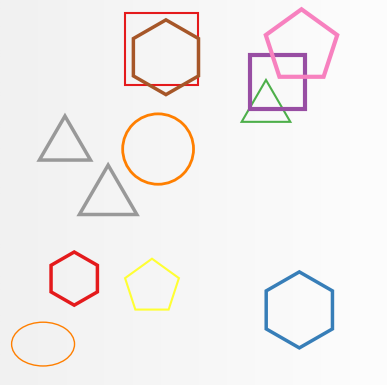[{"shape": "hexagon", "thickness": 2.5, "radius": 0.35, "center": [0.192, 0.276]}, {"shape": "square", "thickness": 1.5, "radius": 0.47, "center": [0.418, 0.873]}, {"shape": "hexagon", "thickness": 2.5, "radius": 0.49, "center": [0.772, 0.195]}, {"shape": "triangle", "thickness": 1.5, "radius": 0.36, "center": [0.686, 0.72]}, {"shape": "square", "thickness": 3, "radius": 0.35, "center": [0.716, 0.786]}, {"shape": "oval", "thickness": 1, "radius": 0.41, "center": [0.111, 0.106]}, {"shape": "circle", "thickness": 2, "radius": 0.46, "center": [0.408, 0.613]}, {"shape": "pentagon", "thickness": 1.5, "radius": 0.37, "center": [0.392, 0.255]}, {"shape": "hexagon", "thickness": 2.5, "radius": 0.49, "center": [0.428, 0.851]}, {"shape": "pentagon", "thickness": 3, "radius": 0.48, "center": [0.778, 0.879]}, {"shape": "triangle", "thickness": 2.5, "radius": 0.43, "center": [0.279, 0.486]}, {"shape": "triangle", "thickness": 2.5, "radius": 0.38, "center": [0.168, 0.622]}]